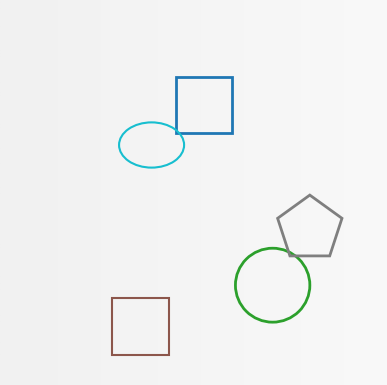[{"shape": "square", "thickness": 2, "radius": 0.36, "center": [0.526, 0.728]}, {"shape": "circle", "thickness": 2, "radius": 0.48, "center": [0.704, 0.259]}, {"shape": "square", "thickness": 1.5, "radius": 0.37, "center": [0.362, 0.152]}, {"shape": "pentagon", "thickness": 2, "radius": 0.44, "center": [0.799, 0.406]}, {"shape": "oval", "thickness": 1.5, "radius": 0.42, "center": [0.391, 0.623]}]